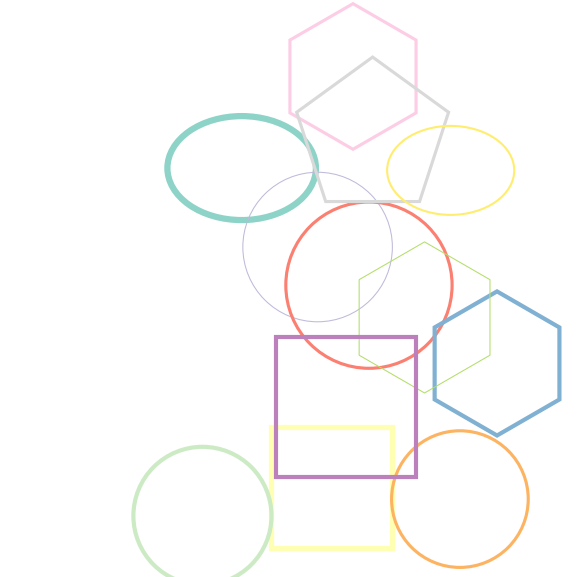[{"shape": "oval", "thickness": 3, "radius": 0.64, "center": [0.418, 0.708]}, {"shape": "square", "thickness": 2.5, "radius": 0.52, "center": [0.573, 0.155]}, {"shape": "circle", "thickness": 0.5, "radius": 0.65, "center": [0.55, 0.571]}, {"shape": "circle", "thickness": 1.5, "radius": 0.72, "center": [0.639, 0.505]}, {"shape": "hexagon", "thickness": 2, "radius": 0.62, "center": [0.861, 0.37]}, {"shape": "circle", "thickness": 1.5, "radius": 0.59, "center": [0.796, 0.135]}, {"shape": "hexagon", "thickness": 0.5, "radius": 0.65, "center": [0.735, 0.449]}, {"shape": "hexagon", "thickness": 1.5, "radius": 0.63, "center": [0.611, 0.867]}, {"shape": "pentagon", "thickness": 1.5, "radius": 0.69, "center": [0.645, 0.762]}, {"shape": "square", "thickness": 2, "radius": 0.61, "center": [0.599, 0.294]}, {"shape": "circle", "thickness": 2, "radius": 0.6, "center": [0.351, 0.106]}, {"shape": "oval", "thickness": 1, "radius": 0.55, "center": [0.78, 0.704]}]